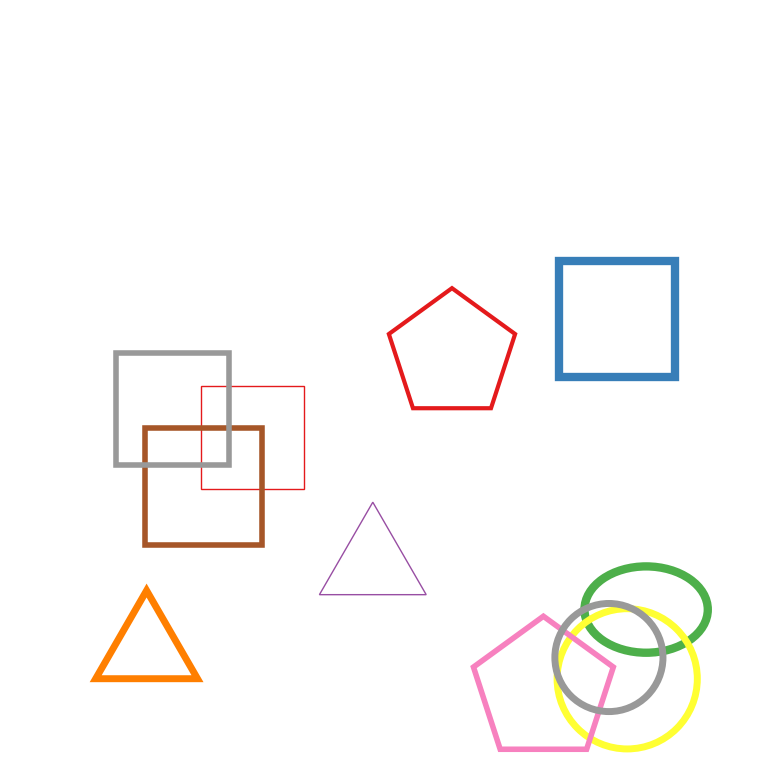[{"shape": "pentagon", "thickness": 1.5, "radius": 0.43, "center": [0.587, 0.54]}, {"shape": "square", "thickness": 0.5, "radius": 0.33, "center": [0.328, 0.432]}, {"shape": "square", "thickness": 3, "radius": 0.38, "center": [0.801, 0.586]}, {"shape": "oval", "thickness": 3, "radius": 0.4, "center": [0.839, 0.208]}, {"shape": "triangle", "thickness": 0.5, "radius": 0.4, "center": [0.484, 0.268]}, {"shape": "triangle", "thickness": 2.5, "radius": 0.38, "center": [0.19, 0.157]}, {"shape": "circle", "thickness": 2.5, "radius": 0.46, "center": [0.815, 0.118]}, {"shape": "square", "thickness": 2, "radius": 0.38, "center": [0.265, 0.368]}, {"shape": "pentagon", "thickness": 2, "radius": 0.48, "center": [0.706, 0.104]}, {"shape": "circle", "thickness": 2.5, "radius": 0.35, "center": [0.791, 0.146]}, {"shape": "square", "thickness": 2, "radius": 0.37, "center": [0.224, 0.469]}]